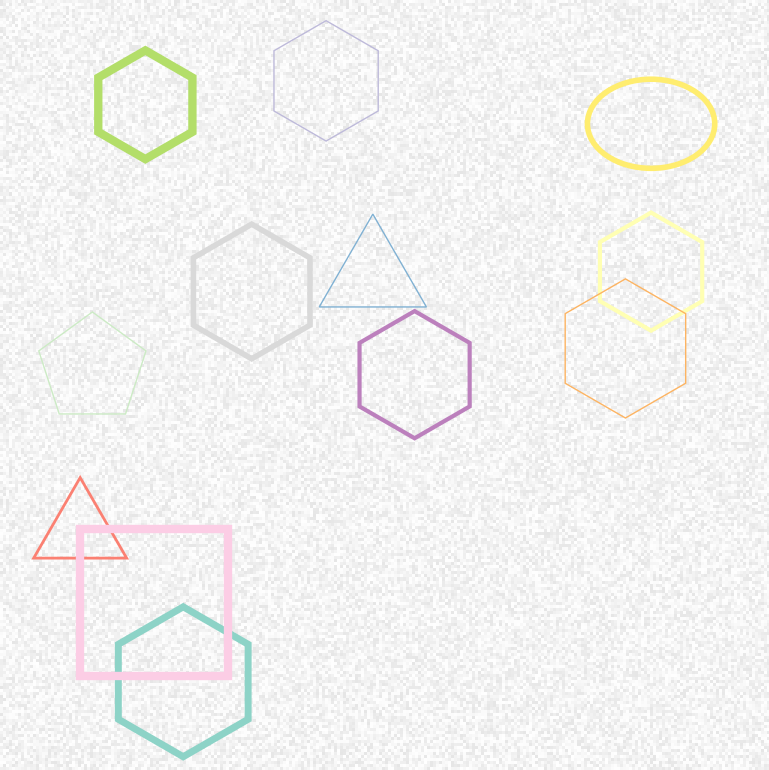[{"shape": "hexagon", "thickness": 2.5, "radius": 0.49, "center": [0.238, 0.115]}, {"shape": "hexagon", "thickness": 1.5, "radius": 0.38, "center": [0.846, 0.647]}, {"shape": "hexagon", "thickness": 0.5, "radius": 0.39, "center": [0.423, 0.895]}, {"shape": "triangle", "thickness": 1, "radius": 0.35, "center": [0.104, 0.31]}, {"shape": "triangle", "thickness": 0.5, "radius": 0.4, "center": [0.484, 0.642]}, {"shape": "hexagon", "thickness": 0.5, "radius": 0.45, "center": [0.812, 0.547]}, {"shape": "hexagon", "thickness": 3, "radius": 0.35, "center": [0.189, 0.864]}, {"shape": "square", "thickness": 3, "radius": 0.48, "center": [0.2, 0.217]}, {"shape": "hexagon", "thickness": 2, "radius": 0.44, "center": [0.327, 0.621]}, {"shape": "hexagon", "thickness": 1.5, "radius": 0.41, "center": [0.538, 0.513]}, {"shape": "pentagon", "thickness": 0.5, "radius": 0.37, "center": [0.12, 0.522]}, {"shape": "oval", "thickness": 2, "radius": 0.41, "center": [0.846, 0.839]}]